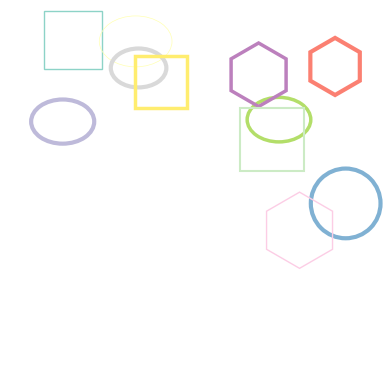[{"shape": "square", "thickness": 1, "radius": 0.38, "center": [0.189, 0.896]}, {"shape": "oval", "thickness": 0.5, "radius": 0.47, "center": [0.352, 0.893]}, {"shape": "oval", "thickness": 3, "radius": 0.41, "center": [0.163, 0.684]}, {"shape": "hexagon", "thickness": 3, "radius": 0.37, "center": [0.87, 0.827]}, {"shape": "circle", "thickness": 3, "radius": 0.45, "center": [0.898, 0.472]}, {"shape": "oval", "thickness": 2.5, "radius": 0.41, "center": [0.725, 0.689]}, {"shape": "hexagon", "thickness": 1, "radius": 0.49, "center": [0.778, 0.402]}, {"shape": "oval", "thickness": 3, "radius": 0.36, "center": [0.36, 0.823]}, {"shape": "hexagon", "thickness": 2.5, "radius": 0.41, "center": [0.672, 0.806]}, {"shape": "square", "thickness": 1.5, "radius": 0.41, "center": [0.707, 0.638]}, {"shape": "square", "thickness": 2.5, "radius": 0.34, "center": [0.417, 0.788]}]